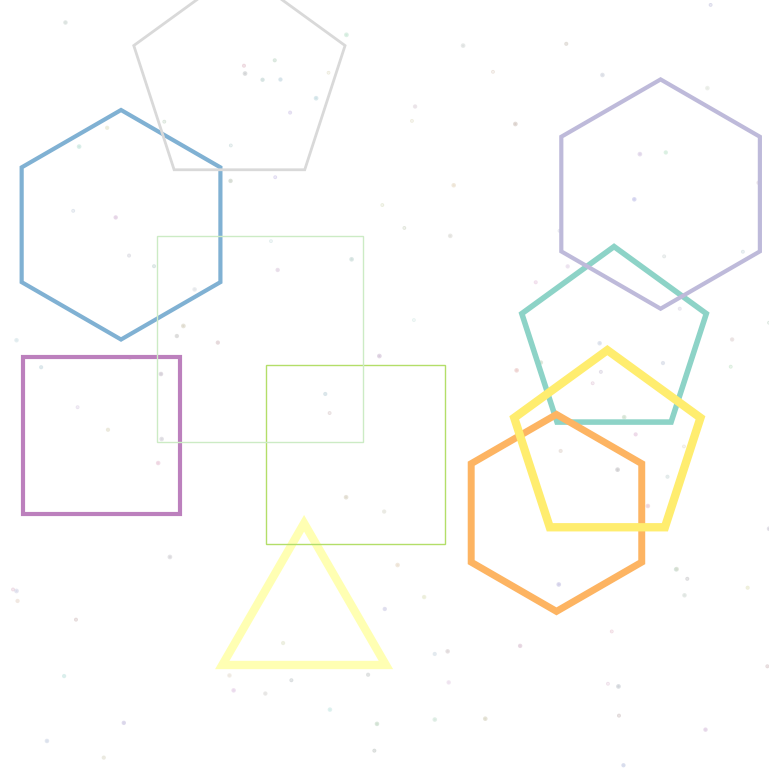[{"shape": "pentagon", "thickness": 2, "radius": 0.63, "center": [0.797, 0.554]}, {"shape": "triangle", "thickness": 3, "radius": 0.61, "center": [0.395, 0.198]}, {"shape": "hexagon", "thickness": 1.5, "radius": 0.74, "center": [0.858, 0.748]}, {"shape": "hexagon", "thickness": 1.5, "radius": 0.75, "center": [0.157, 0.708]}, {"shape": "hexagon", "thickness": 2.5, "radius": 0.64, "center": [0.723, 0.334]}, {"shape": "square", "thickness": 0.5, "radius": 0.58, "center": [0.462, 0.41]}, {"shape": "pentagon", "thickness": 1, "radius": 0.72, "center": [0.311, 0.896]}, {"shape": "square", "thickness": 1.5, "radius": 0.51, "center": [0.132, 0.435]}, {"shape": "square", "thickness": 0.5, "radius": 0.67, "center": [0.338, 0.56]}, {"shape": "pentagon", "thickness": 3, "radius": 0.64, "center": [0.789, 0.418]}]